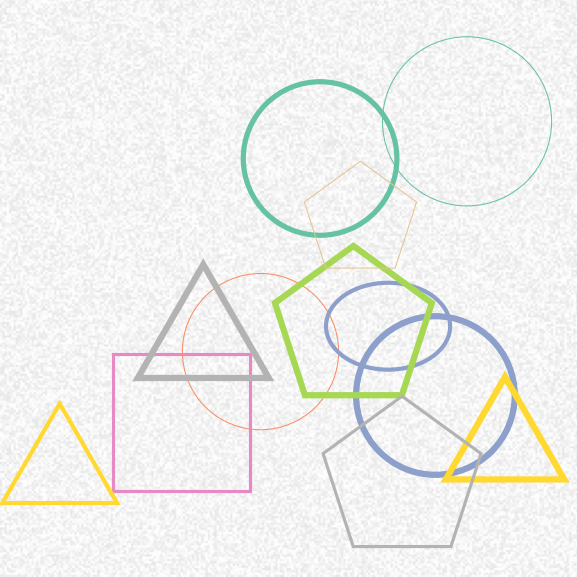[{"shape": "circle", "thickness": 2.5, "radius": 0.66, "center": [0.554, 0.725]}, {"shape": "circle", "thickness": 0.5, "radius": 0.73, "center": [0.809, 0.789]}, {"shape": "circle", "thickness": 0.5, "radius": 0.68, "center": [0.451, 0.39]}, {"shape": "oval", "thickness": 2, "radius": 0.54, "center": [0.672, 0.434]}, {"shape": "circle", "thickness": 3, "radius": 0.69, "center": [0.754, 0.314]}, {"shape": "square", "thickness": 1.5, "radius": 0.59, "center": [0.315, 0.267]}, {"shape": "pentagon", "thickness": 3, "radius": 0.71, "center": [0.612, 0.43]}, {"shape": "triangle", "thickness": 3, "radius": 0.59, "center": [0.874, 0.228]}, {"shape": "triangle", "thickness": 2, "radius": 0.57, "center": [0.103, 0.185]}, {"shape": "pentagon", "thickness": 0.5, "radius": 0.51, "center": [0.624, 0.618]}, {"shape": "pentagon", "thickness": 1.5, "radius": 0.72, "center": [0.696, 0.169]}, {"shape": "triangle", "thickness": 3, "radius": 0.66, "center": [0.352, 0.41]}]